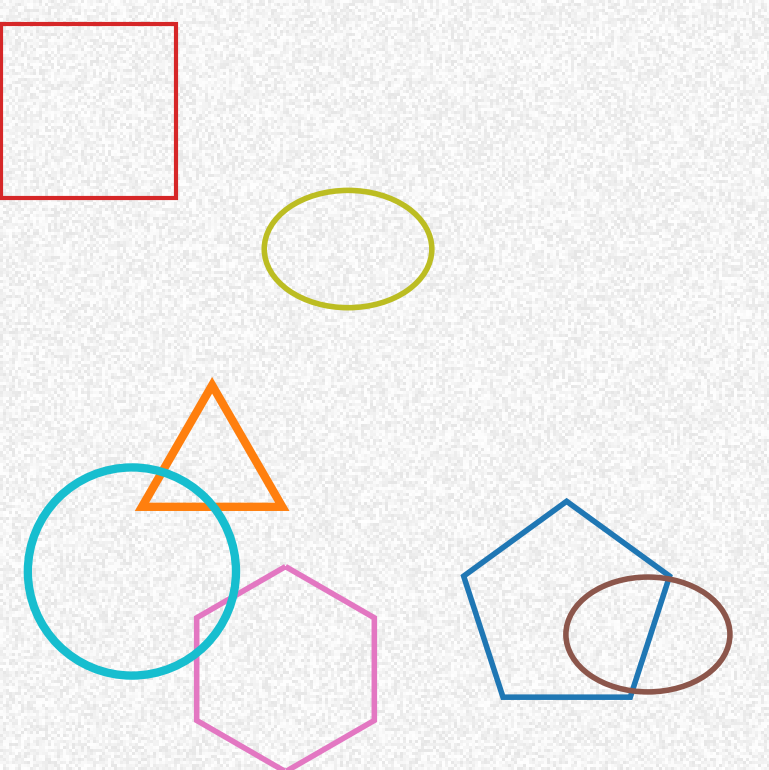[{"shape": "pentagon", "thickness": 2, "radius": 0.7, "center": [0.736, 0.208]}, {"shape": "triangle", "thickness": 3, "radius": 0.53, "center": [0.275, 0.394]}, {"shape": "square", "thickness": 1.5, "radius": 0.57, "center": [0.115, 0.856]}, {"shape": "oval", "thickness": 2, "radius": 0.53, "center": [0.841, 0.176]}, {"shape": "hexagon", "thickness": 2, "radius": 0.67, "center": [0.371, 0.131]}, {"shape": "oval", "thickness": 2, "radius": 0.54, "center": [0.452, 0.677]}, {"shape": "circle", "thickness": 3, "radius": 0.68, "center": [0.171, 0.258]}]